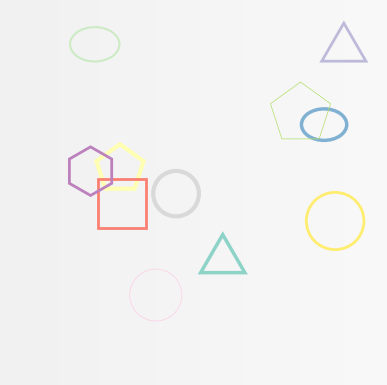[{"shape": "triangle", "thickness": 2.5, "radius": 0.33, "center": [0.575, 0.325]}, {"shape": "pentagon", "thickness": 3, "radius": 0.32, "center": [0.31, 0.561]}, {"shape": "triangle", "thickness": 2, "radius": 0.33, "center": [0.887, 0.874]}, {"shape": "square", "thickness": 2, "radius": 0.31, "center": [0.315, 0.471]}, {"shape": "oval", "thickness": 2.5, "radius": 0.29, "center": [0.836, 0.676]}, {"shape": "pentagon", "thickness": 0.5, "radius": 0.41, "center": [0.776, 0.705]}, {"shape": "circle", "thickness": 0.5, "radius": 0.34, "center": [0.402, 0.234]}, {"shape": "circle", "thickness": 3, "radius": 0.29, "center": [0.454, 0.497]}, {"shape": "hexagon", "thickness": 2, "radius": 0.32, "center": [0.234, 0.555]}, {"shape": "oval", "thickness": 1.5, "radius": 0.32, "center": [0.245, 0.885]}, {"shape": "circle", "thickness": 2, "radius": 0.37, "center": [0.865, 0.426]}]